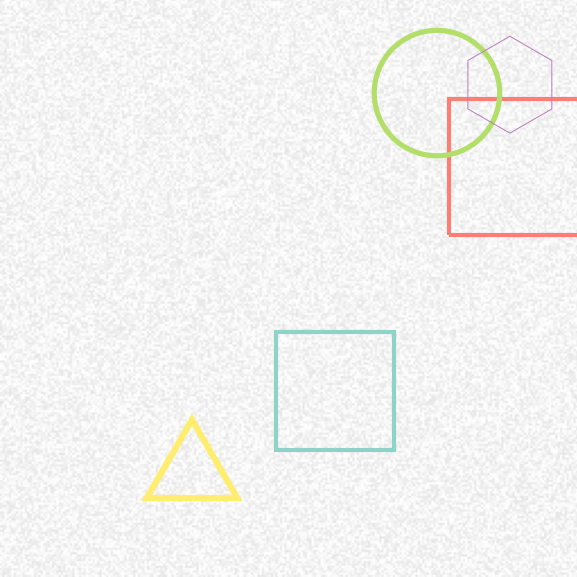[{"shape": "square", "thickness": 2, "radius": 0.51, "center": [0.58, 0.322]}, {"shape": "square", "thickness": 2, "radius": 0.59, "center": [0.894, 0.71]}, {"shape": "circle", "thickness": 2.5, "radius": 0.54, "center": [0.757, 0.838]}, {"shape": "hexagon", "thickness": 0.5, "radius": 0.42, "center": [0.883, 0.852]}, {"shape": "triangle", "thickness": 3, "radius": 0.45, "center": [0.333, 0.182]}]